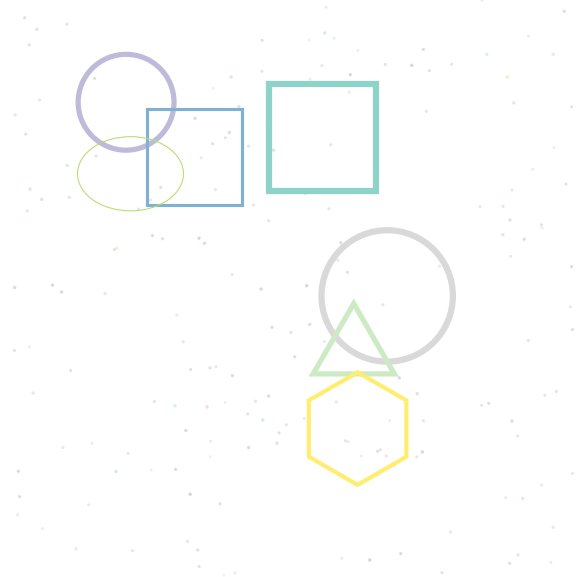[{"shape": "square", "thickness": 3, "radius": 0.46, "center": [0.558, 0.761]}, {"shape": "circle", "thickness": 2.5, "radius": 0.42, "center": [0.218, 0.822]}, {"shape": "square", "thickness": 1.5, "radius": 0.41, "center": [0.337, 0.727]}, {"shape": "oval", "thickness": 0.5, "radius": 0.46, "center": [0.226, 0.698]}, {"shape": "circle", "thickness": 3, "radius": 0.57, "center": [0.67, 0.487]}, {"shape": "triangle", "thickness": 2.5, "radius": 0.41, "center": [0.612, 0.392]}, {"shape": "hexagon", "thickness": 2, "radius": 0.49, "center": [0.619, 0.257]}]